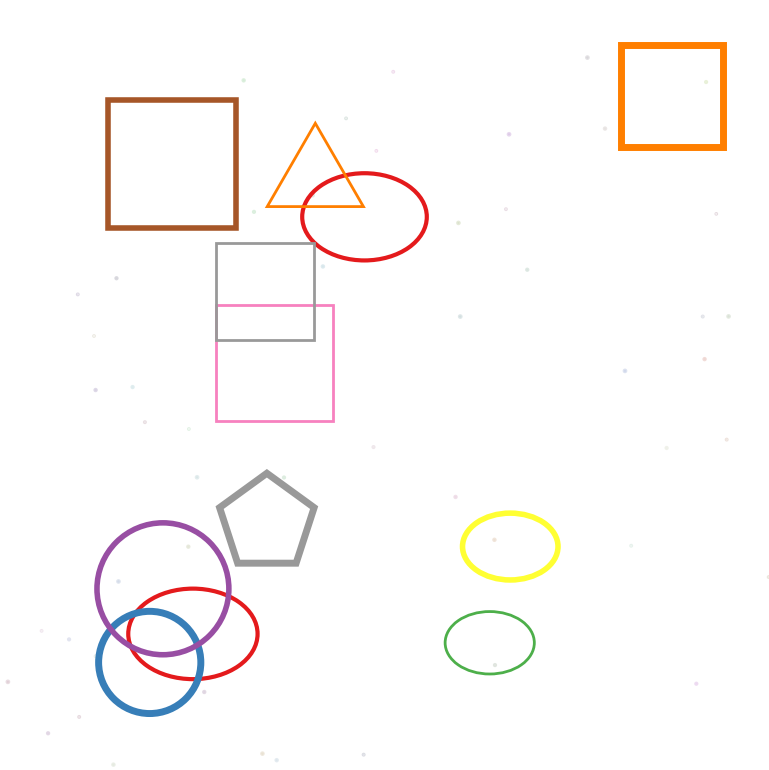[{"shape": "oval", "thickness": 1.5, "radius": 0.4, "center": [0.473, 0.718]}, {"shape": "oval", "thickness": 1.5, "radius": 0.42, "center": [0.251, 0.177]}, {"shape": "circle", "thickness": 2.5, "radius": 0.33, "center": [0.194, 0.14]}, {"shape": "oval", "thickness": 1, "radius": 0.29, "center": [0.636, 0.165]}, {"shape": "circle", "thickness": 2, "radius": 0.43, "center": [0.212, 0.235]}, {"shape": "triangle", "thickness": 1, "radius": 0.36, "center": [0.409, 0.768]}, {"shape": "square", "thickness": 2.5, "radius": 0.33, "center": [0.873, 0.876]}, {"shape": "oval", "thickness": 2, "radius": 0.31, "center": [0.663, 0.29]}, {"shape": "square", "thickness": 2, "radius": 0.41, "center": [0.223, 0.787]}, {"shape": "square", "thickness": 1, "radius": 0.38, "center": [0.356, 0.529]}, {"shape": "square", "thickness": 1, "radius": 0.32, "center": [0.344, 0.621]}, {"shape": "pentagon", "thickness": 2.5, "radius": 0.32, "center": [0.347, 0.321]}]